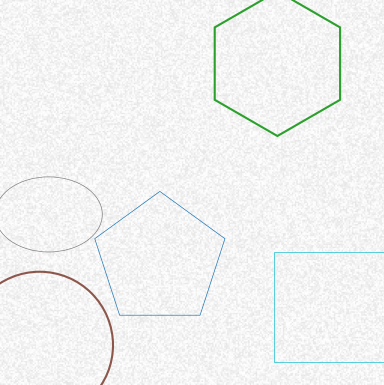[{"shape": "pentagon", "thickness": 0.5, "radius": 0.89, "center": [0.415, 0.325]}, {"shape": "hexagon", "thickness": 1.5, "radius": 0.94, "center": [0.721, 0.835]}, {"shape": "circle", "thickness": 1.5, "radius": 0.95, "center": [0.103, 0.104]}, {"shape": "oval", "thickness": 0.5, "radius": 0.7, "center": [0.126, 0.443]}, {"shape": "square", "thickness": 0.5, "radius": 0.71, "center": [0.855, 0.203]}]